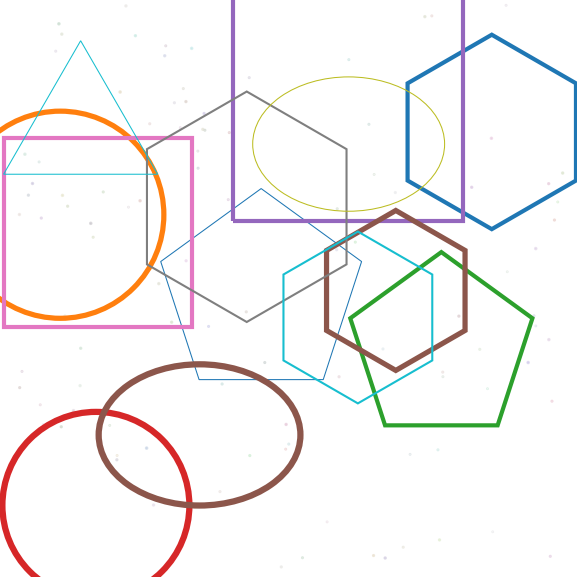[{"shape": "hexagon", "thickness": 2, "radius": 0.84, "center": [0.852, 0.771]}, {"shape": "pentagon", "thickness": 0.5, "radius": 0.91, "center": [0.452, 0.49]}, {"shape": "circle", "thickness": 2.5, "radius": 0.9, "center": [0.104, 0.627]}, {"shape": "pentagon", "thickness": 2, "radius": 0.83, "center": [0.764, 0.397]}, {"shape": "circle", "thickness": 3, "radius": 0.81, "center": [0.166, 0.124]}, {"shape": "square", "thickness": 2, "radius": 0.99, "center": [0.603, 0.816]}, {"shape": "oval", "thickness": 3, "radius": 0.87, "center": [0.346, 0.246]}, {"shape": "hexagon", "thickness": 2.5, "radius": 0.69, "center": [0.685, 0.496]}, {"shape": "square", "thickness": 2, "radius": 0.82, "center": [0.17, 0.597]}, {"shape": "hexagon", "thickness": 1, "radius": 1.0, "center": [0.427, 0.641]}, {"shape": "oval", "thickness": 0.5, "radius": 0.83, "center": [0.604, 0.75]}, {"shape": "hexagon", "thickness": 1, "radius": 0.74, "center": [0.62, 0.449]}, {"shape": "triangle", "thickness": 0.5, "radius": 0.77, "center": [0.14, 0.774]}]